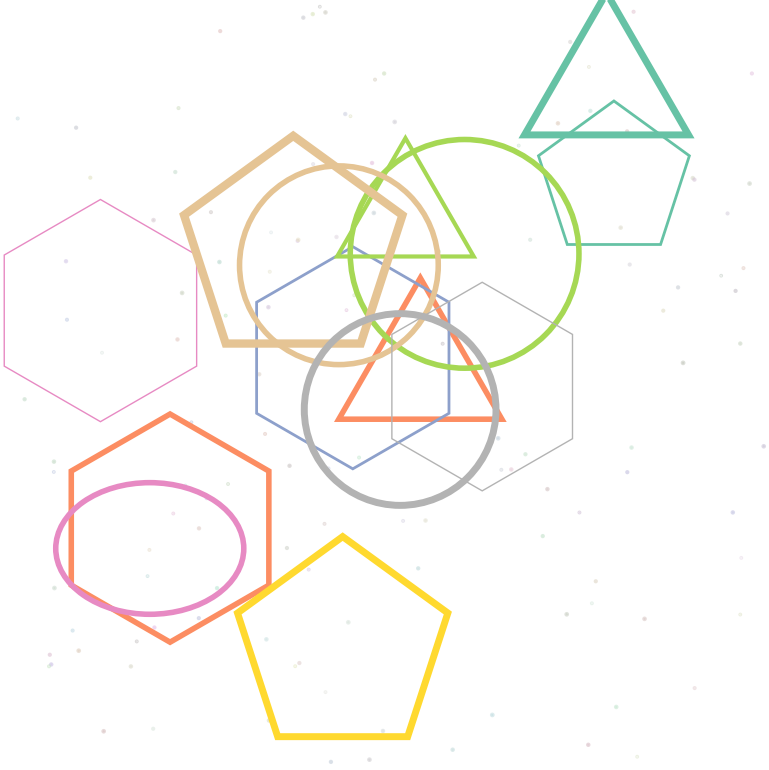[{"shape": "pentagon", "thickness": 1, "radius": 0.52, "center": [0.797, 0.766]}, {"shape": "triangle", "thickness": 2.5, "radius": 0.61, "center": [0.788, 0.886]}, {"shape": "triangle", "thickness": 2, "radius": 0.61, "center": [0.546, 0.517]}, {"shape": "hexagon", "thickness": 2, "radius": 0.74, "center": [0.221, 0.314]}, {"shape": "hexagon", "thickness": 1, "radius": 0.72, "center": [0.458, 0.535]}, {"shape": "hexagon", "thickness": 0.5, "radius": 0.72, "center": [0.13, 0.597]}, {"shape": "oval", "thickness": 2, "radius": 0.61, "center": [0.194, 0.288]}, {"shape": "triangle", "thickness": 1.5, "radius": 0.51, "center": [0.527, 0.718]}, {"shape": "circle", "thickness": 2, "radius": 0.74, "center": [0.603, 0.67]}, {"shape": "pentagon", "thickness": 2.5, "radius": 0.72, "center": [0.445, 0.159]}, {"shape": "pentagon", "thickness": 3, "radius": 0.75, "center": [0.381, 0.674]}, {"shape": "circle", "thickness": 2, "radius": 0.65, "center": [0.44, 0.656]}, {"shape": "hexagon", "thickness": 0.5, "radius": 0.68, "center": [0.626, 0.498]}, {"shape": "circle", "thickness": 2.5, "radius": 0.62, "center": [0.52, 0.468]}]